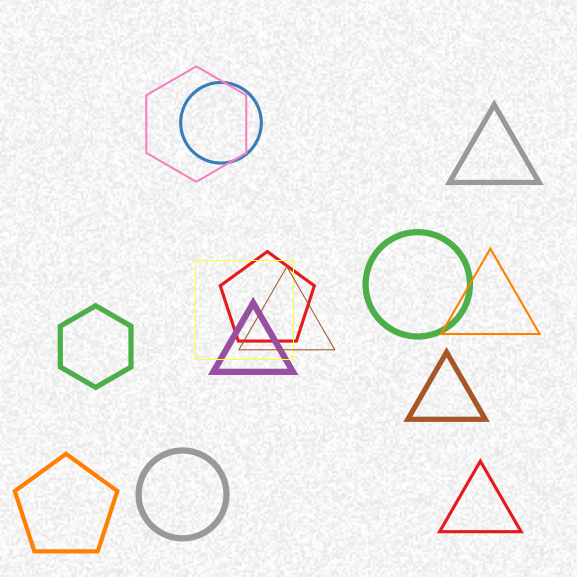[{"shape": "triangle", "thickness": 1.5, "radius": 0.41, "center": [0.832, 0.119]}, {"shape": "pentagon", "thickness": 1.5, "radius": 0.43, "center": [0.463, 0.478]}, {"shape": "circle", "thickness": 1.5, "radius": 0.35, "center": [0.383, 0.787]}, {"shape": "hexagon", "thickness": 2.5, "radius": 0.35, "center": [0.166, 0.399]}, {"shape": "circle", "thickness": 3, "radius": 0.45, "center": [0.723, 0.507]}, {"shape": "triangle", "thickness": 3, "radius": 0.4, "center": [0.438, 0.395]}, {"shape": "triangle", "thickness": 1, "radius": 0.49, "center": [0.849, 0.47]}, {"shape": "pentagon", "thickness": 2, "radius": 0.47, "center": [0.114, 0.12]}, {"shape": "square", "thickness": 0.5, "radius": 0.43, "center": [0.423, 0.463]}, {"shape": "triangle", "thickness": 2.5, "radius": 0.39, "center": [0.773, 0.312]}, {"shape": "triangle", "thickness": 0.5, "radius": 0.48, "center": [0.497, 0.441]}, {"shape": "hexagon", "thickness": 1, "radius": 0.5, "center": [0.34, 0.784]}, {"shape": "triangle", "thickness": 2.5, "radius": 0.45, "center": [0.856, 0.728]}, {"shape": "circle", "thickness": 3, "radius": 0.38, "center": [0.316, 0.143]}]